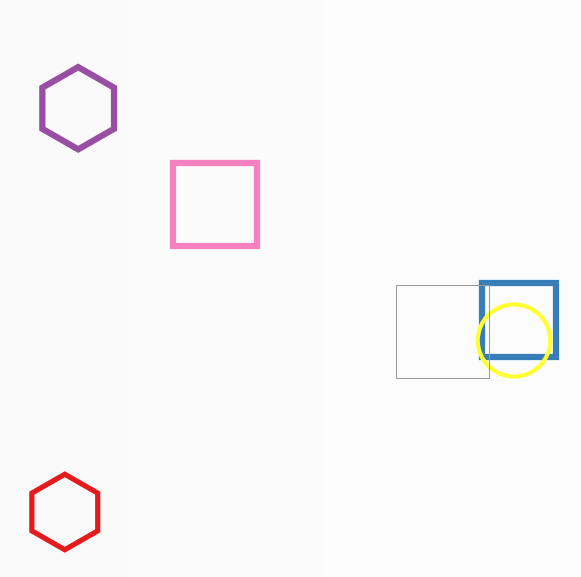[{"shape": "hexagon", "thickness": 2.5, "radius": 0.33, "center": [0.111, 0.113]}, {"shape": "square", "thickness": 3, "radius": 0.32, "center": [0.893, 0.446]}, {"shape": "hexagon", "thickness": 3, "radius": 0.36, "center": [0.135, 0.812]}, {"shape": "circle", "thickness": 2, "radius": 0.31, "center": [0.884, 0.41]}, {"shape": "square", "thickness": 3, "radius": 0.36, "center": [0.37, 0.645]}, {"shape": "square", "thickness": 0.5, "radius": 0.4, "center": [0.761, 0.425]}]